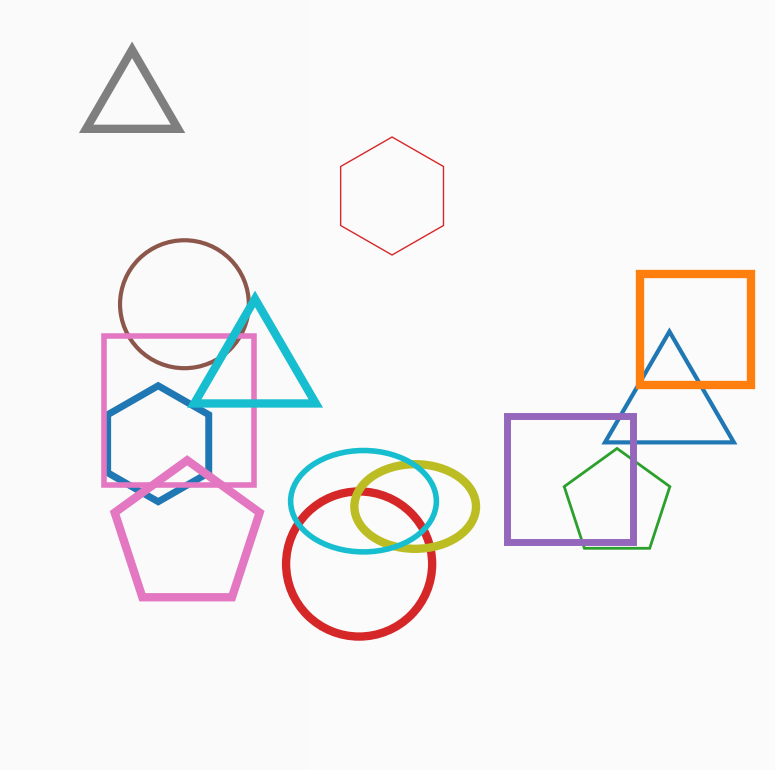[{"shape": "triangle", "thickness": 1.5, "radius": 0.48, "center": [0.864, 0.473]}, {"shape": "hexagon", "thickness": 2.5, "radius": 0.38, "center": [0.204, 0.424]}, {"shape": "square", "thickness": 3, "radius": 0.36, "center": [0.897, 0.572]}, {"shape": "pentagon", "thickness": 1, "radius": 0.36, "center": [0.796, 0.346]}, {"shape": "hexagon", "thickness": 0.5, "radius": 0.38, "center": [0.506, 0.745]}, {"shape": "circle", "thickness": 3, "radius": 0.47, "center": [0.463, 0.268]}, {"shape": "square", "thickness": 2.5, "radius": 0.41, "center": [0.736, 0.378]}, {"shape": "circle", "thickness": 1.5, "radius": 0.42, "center": [0.238, 0.605]}, {"shape": "pentagon", "thickness": 3, "radius": 0.49, "center": [0.242, 0.304]}, {"shape": "square", "thickness": 2, "radius": 0.48, "center": [0.231, 0.467]}, {"shape": "triangle", "thickness": 3, "radius": 0.34, "center": [0.17, 0.867]}, {"shape": "oval", "thickness": 3, "radius": 0.39, "center": [0.536, 0.342]}, {"shape": "oval", "thickness": 2, "radius": 0.47, "center": [0.469, 0.349]}, {"shape": "triangle", "thickness": 3, "radius": 0.45, "center": [0.329, 0.521]}]